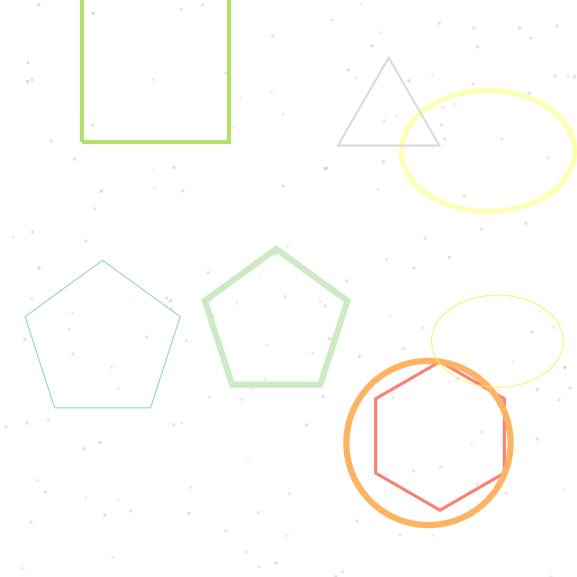[{"shape": "pentagon", "thickness": 0.5, "radius": 0.71, "center": [0.178, 0.407]}, {"shape": "oval", "thickness": 2.5, "radius": 0.75, "center": [0.845, 0.738]}, {"shape": "hexagon", "thickness": 1.5, "radius": 0.64, "center": [0.762, 0.244]}, {"shape": "circle", "thickness": 3, "radius": 0.71, "center": [0.742, 0.232]}, {"shape": "square", "thickness": 2, "radius": 0.64, "center": [0.27, 0.881]}, {"shape": "triangle", "thickness": 1, "radius": 0.51, "center": [0.673, 0.798]}, {"shape": "pentagon", "thickness": 3, "radius": 0.65, "center": [0.478, 0.438]}, {"shape": "oval", "thickness": 0.5, "radius": 0.57, "center": [0.861, 0.408]}]